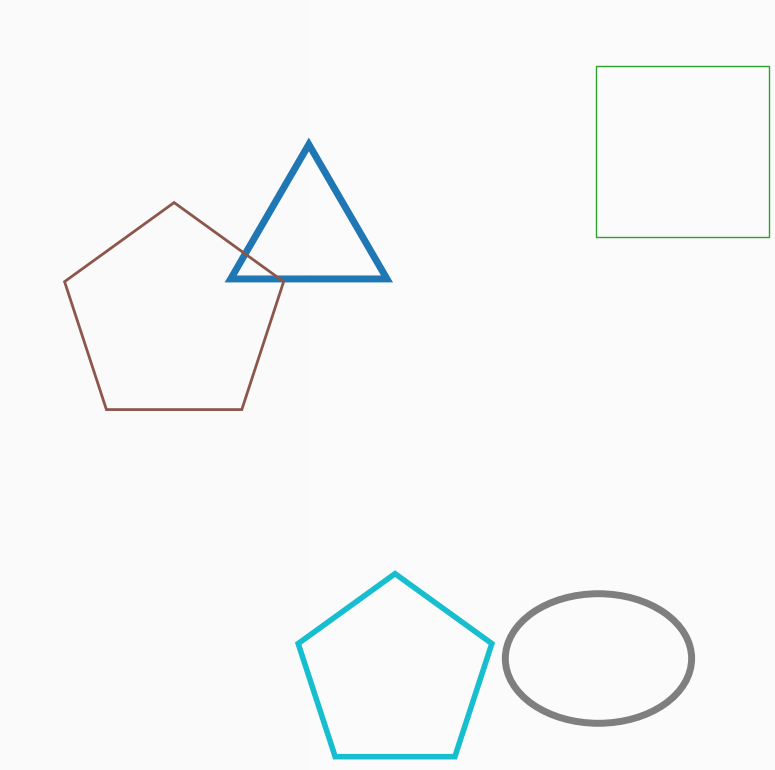[{"shape": "triangle", "thickness": 2.5, "radius": 0.58, "center": [0.398, 0.696]}, {"shape": "square", "thickness": 0.5, "radius": 0.56, "center": [0.881, 0.803]}, {"shape": "pentagon", "thickness": 1, "radius": 0.74, "center": [0.225, 0.588]}, {"shape": "oval", "thickness": 2.5, "radius": 0.6, "center": [0.772, 0.145]}, {"shape": "pentagon", "thickness": 2, "radius": 0.66, "center": [0.51, 0.124]}]